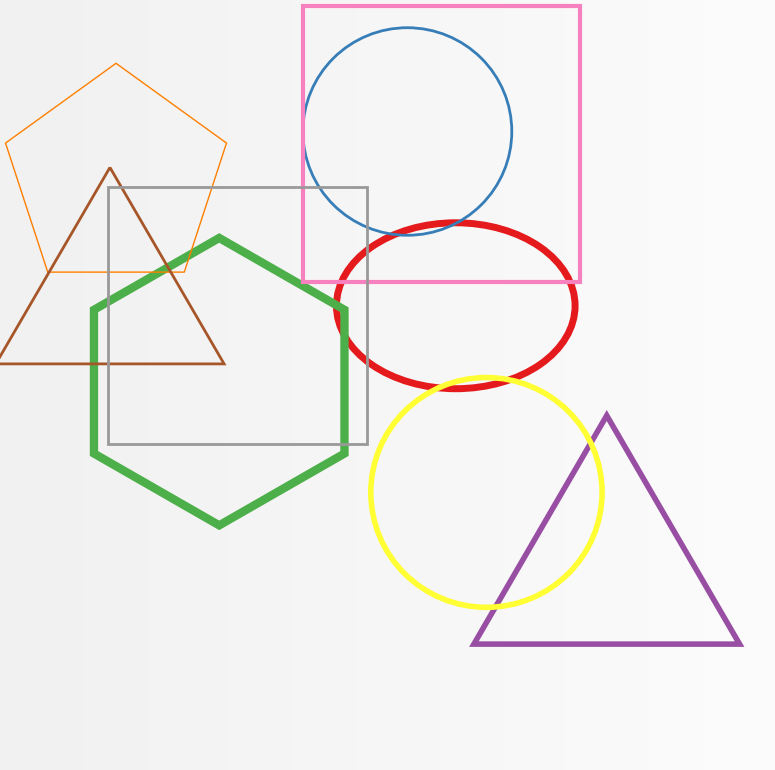[{"shape": "oval", "thickness": 2.5, "radius": 0.77, "center": [0.588, 0.603]}, {"shape": "circle", "thickness": 1, "radius": 0.67, "center": [0.526, 0.829]}, {"shape": "hexagon", "thickness": 3, "radius": 0.93, "center": [0.283, 0.504]}, {"shape": "triangle", "thickness": 2, "radius": 0.99, "center": [0.783, 0.262]}, {"shape": "pentagon", "thickness": 0.5, "radius": 0.75, "center": [0.15, 0.768]}, {"shape": "circle", "thickness": 2, "radius": 0.75, "center": [0.628, 0.36]}, {"shape": "triangle", "thickness": 1, "radius": 0.85, "center": [0.142, 0.612]}, {"shape": "square", "thickness": 1.5, "radius": 0.9, "center": [0.57, 0.813]}, {"shape": "square", "thickness": 1, "radius": 0.84, "center": [0.306, 0.59]}]